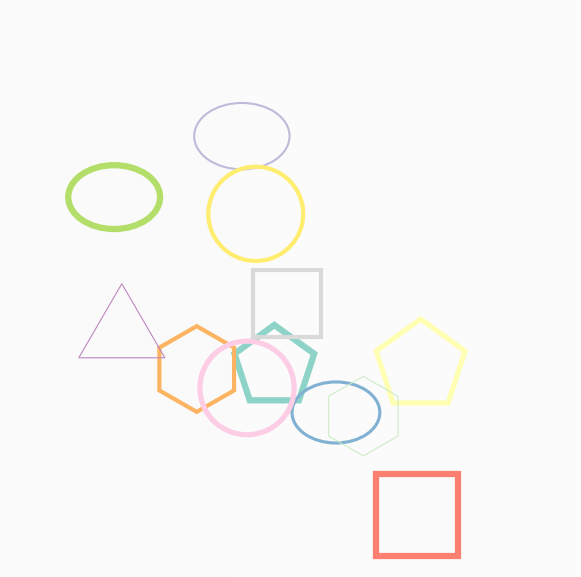[{"shape": "pentagon", "thickness": 3, "radius": 0.36, "center": [0.472, 0.364]}, {"shape": "pentagon", "thickness": 2.5, "radius": 0.4, "center": [0.724, 0.366]}, {"shape": "oval", "thickness": 1, "radius": 0.41, "center": [0.416, 0.763]}, {"shape": "square", "thickness": 3, "radius": 0.35, "center": [0.717, 0.107]}, {"shape": "oval", "thickness": 1.5, "radius": 0.38, "center": [0.578, 0.285]}, {"shape": "hexagon", "thickness": 2, "radius": 0.37, "center": [0.338, 0.36]}, {"shape": "oval", "thickness": 3, "radius": 0.39, "center": [0.196, 0.658]}, {"shape": "circle", "thickness": 2.5, "radius": 0.41, "center": [0.425, 0.327]}, {"shape": "square", "thickness": 2, "radius": 0.29, "center": [0.494, 0.474]}, {"shape": "triangle", "thickness": 0.5, "radius": 0.43, "center": [0.21, 0.422]}, {"shape": "hexagon", "thickness": 0.5, "radius": 0.34, "center": [0.625, 0.279]}, {"shape": "circle", "thickness": 2, "radius": 0.41, "center": [0.44, 0.629]}]